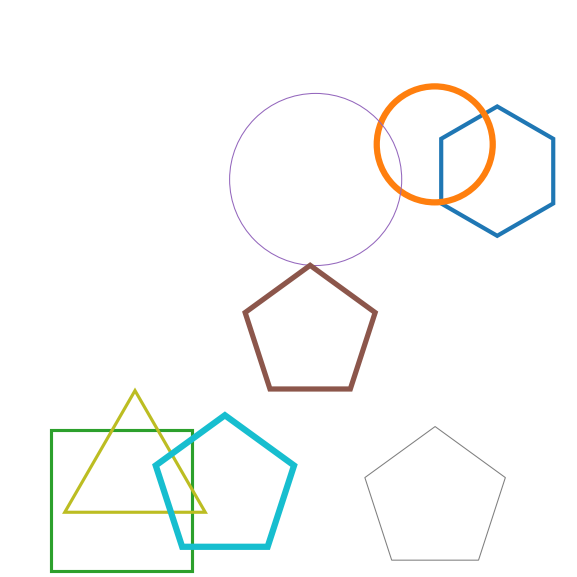[{"shape": "hexagon", "thickness": 2, "radius": 0.56, "center": [0.861, 0.703]}, {"shape": "circle", "thickness": 3, "radius": 0.5, "center": [0.753, 0.749]}, {"shape": "square", "thickness": 1.5, "radius": 0.61, "center": [0.21, 0.133]}, {"shape": "circle", "thickness": 0.5, "radius": 0.75, "center": [0.547, 0.688]}, {"shape": "pentagon", "thickness": 2.5, "radius": 0.59, "center": [0.537, 0.421]}, {"shape": "pentagon", "thickness": 0.5, "radius": 0.64, "center": [0.753, 0.133]}, {"shape": "triangle", "thickness": 1.5, "radius": 0.7, "center": [0.234, 0.182]}, {"shape": "pentagon", "thickness": 3, "radius": 0.63, "center": [0.389, 0.154]}]